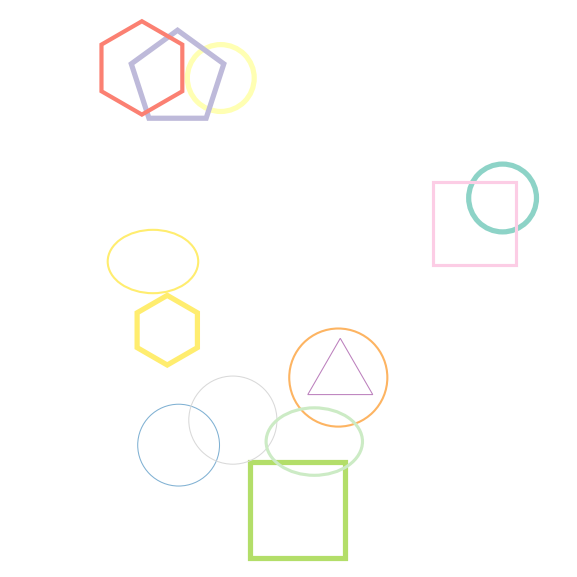[{"shape": "circle", "thickness": 2.5, "radius": 0.29, "center": [0.87, 0.656]}, {"shape": "circle", "thickness": 2.5, "radius": 0.29, "center": [0.382, 0.864]}, {"shape": "pentagon", "thickness": 2.5, "radius": 0.42, "center": [0.307, 0.863]}, {"shape": "hexagon", "thickness": 2, "radius": 0.4, "center": [0.246, 0.882]}, {"shape": "circle", "thickness": 0.5, "radius": 0.35, "center": [0.309, 0.228]}, {"shape": "circle", "thickness": 1, "radius": 0.42, "center": [0.586, 0.345]}, {"shape": "square", "thickness": 2.5, "radius": 0.41, "center": [0.515, 0.116]}, {"shape": "square", "thickness": 1.5, "radius": 0.36, "center": [0.821, 0.612]}, {"shape": "circle", "thickness": 0.5, "radius": 0.38, "center": [0.403, 0.272]}, {"shape": "triangle", "thickness": 0.5, "radius": 0.32, "center": [0.589, 0.348]}, {"shape": "oval", "thickness": 1.5, "radius": 0.42, "center": [0.544, 0.235]}, {"shape": "oval", "thickness": 1, "radius": 0.39, "center": [0.265, 0.546]}, {"shape": "hexagon", "thickness": 2.5, "radius": 0.3, "center": [0.29, 0.427]}]